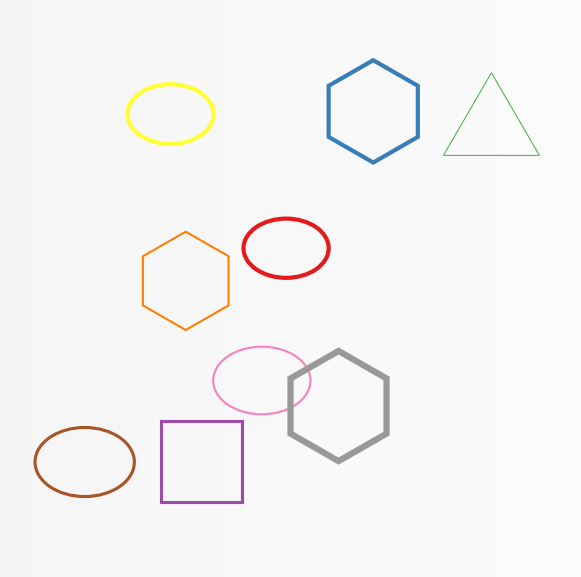[{"shape": "oval", "thickness": 2, "radius": 0.37, "center": [0.492, 0.569]}, {"shape": "hexagon", "thickness": 2, "radius": 0.44, "center": [0.642, 0.806]}, {"shape": "triangle", "thickness": 0.5, "radius": 0.48, "center": [0.845, 0.778]}, {"shape": "square", "thickness": 1.5, "radius": 0.35, "center": [0.347, 0.2]}, {"shape": "hexagon", "thickness": 1, "radius": 0.43, "center": [0.32, 0.513]}, {"shape": "oval", "thickness": 2, "radius": 0.37, "center": [0.293, 0.802]}, {"shape": "oval", "thickness": 1.5, "radius": 0.43, "center": [0.146, 0.199]}, {"shape": "oval", "thickness": 1, "radius": 0.42, "center": [0.45, 0.34]}, {"shape": "hexagon", "thickness": 3, "radius": 0.48, "center": [0.582, 0.296]}]